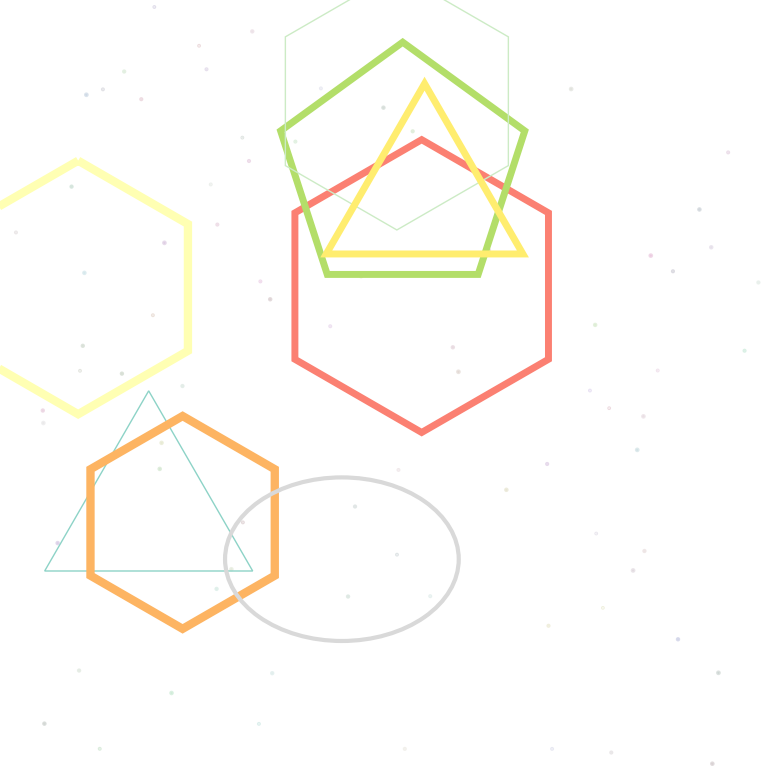[{"shape": "triangle", "thickness": 0.5, "radius": 0.78, "center": [0.193, 0.336]}, {"shape": "hexagon", "thickness": 3, "radius": 0.82, "center": [0.102, 0.627]}, {"shape": "hexagon", "thickness": 2.5, "radius": 0.95, "center": [0.548, 0.628]}, {"shape": "hexagon", "thickness": 3, "radius": 0.69, "center": [0.237, 0.322]}, {"shape": "pentagon", "thickness": 2.5, "radius": 0.83, "center": [0.523, 0.778]}, {"shape": "oval", "thickness": 1.5, "radius": 0.76, "center": [0.444, 0.274]}, {"shape": "hexagon", "thickness": 0.5, "radius": 0.84, "center": [0.515, 0.869]}, {"shape": "triangle", "thickness": 2.5, "radius": 0.74, "center": [0.551, 0.744]}]